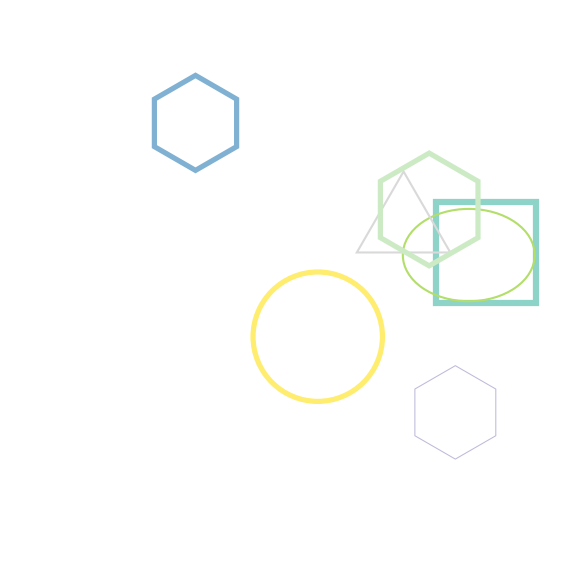[{"shape": "square", "thickness": 3, "radius": 0.43, "center": [0.842, 0.562]}, {"shape": "hexagon", "thickness": 0.5, "radius": 0.4, "center": [0.788, 0.285]}, {"shape": "hexagon", "thickness": 2.5, "radius": 0.41, "center": [0.339, 0.786]}, {"shape": "oval", "thickness": 1, "radius": 0.57, "center": [0.812, 0.557]}, {"shape": "triangle", "thickness": 1, "radius": 0.47, "center": [0.699, 0.609]}, {"shape": "hexagon", "thickness": 2.5, "radius": 0.49, "center": [0.743, 0.636]}, {"shape": "circle", "thickness": 2.5, "radius": 0.56, "center": [0.55, 0.416]}]